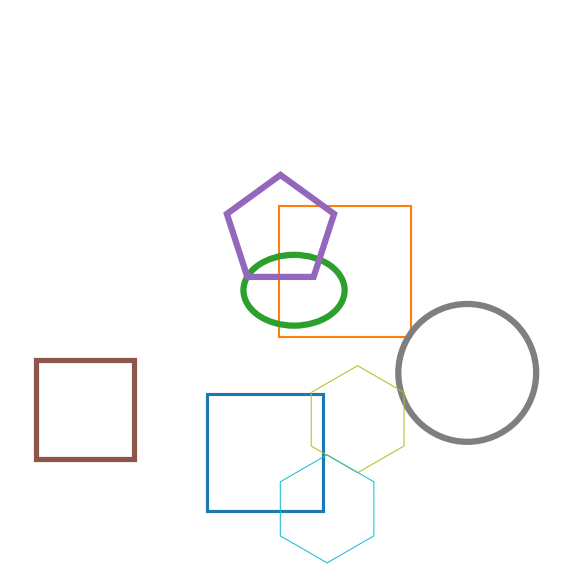[{"shape": "square", "thickness": 1.5, "radius": 0.5, "center": [0.459, 0.216]}, {"shape": "square", "thickness": 1, "radius": 0.57, "center": [0.598, 0.529]}, {"shape": "oval", "thickness": 3, "radius": 0.44, "center": [0.509, 0.497]}, {"shape": "pentagon", "thickness": 3, "radius": 0.49, "center": [0.486, 0.599]}, {"shape": "square", "thickness": 2.5, "radius": 0.43, "center": [0.147, 0.29]}, {"shape": "circle", "thickness": 3, "radius": 0.6, "center": [0.809, 0.353]}, {"shape": "hexagon", "thickness": 0.5, "radius": 0.46, "center": [0.619, 0.273]}, {"shape": "hexagon", "thickness": 0.5, "radius": 0.47, "center": [0.566, 0.118]}]